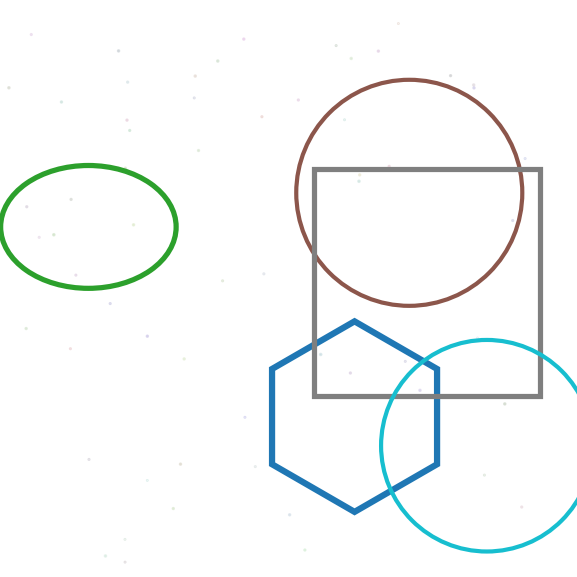[{"shape": "hexagon", "thickness": 3, "radius": 0.82, "center": [0.614, 0.278]}, {"shape": "oval", "thickness": 2.5, "radius": 0.76, "center": [0.153, 0.606]}, {"shape": "circle", "thickness": 2, "radius": 0.98, "center": [0.709, 0.665]}, {"shape": "square", "thickness": 2.5, "radius": 0.98, "center": [0.74, 0.51]}, {"shape": "circle", "thickness": 2, "radius": 0.92, "center": [0.843, 0.227]}]